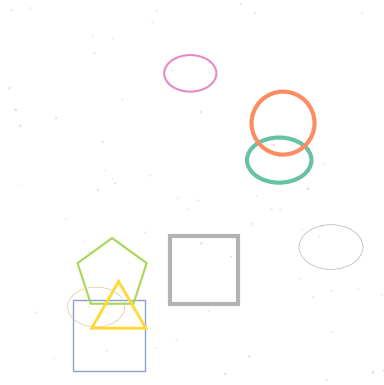[{"shape": "oval", "thickness": 3, "radius": 0.42, "center": [0.725, 0.584]}, {"shape": "circle", "thickness": 3, "radius": 0.41, "center": [0.735, 0.68]}, {"shape": "square", "thickness": 1, "radius": 0.46, "center": [0.284, 0.128]}, {"shape": "oval", "thickness": 1.5, "radius": 0.34, "center": [0.494, 0.809]}, {"shape": "pentagon", "thickness": 1.5, "radius": 0.47, "center": [0.291, 0.287]}, {"shape": "triangle", "thickness": 2, "radius": 0.41, "center": [0.308, 0.188]}, {"shape": "oval", "thickness": 0.5, "radius": 0.37, "center": [0.25, 0.203]}, {"shape": "oval", "thickness": 0.5, "radius": 0.41, "center": [0.86, 0.358]}, {"shape": "square", "thickness": 3, "radius": 0.44, "center": [0.53, 0.298]}]